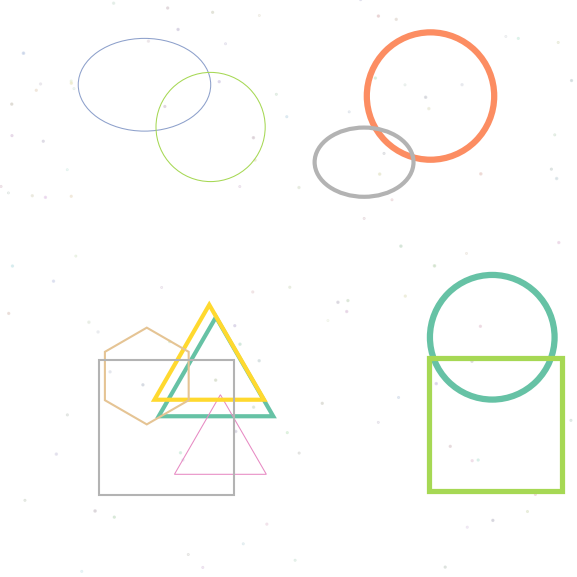[{"shape": "circle", "thickness": 3, "radius": 0.54, "center": [0.852, 0.415]}, {"shape": "triangle", "thickness": 2, "radius": 0.57, "center": [0.374, 0.336]}, {"shape": "circle", "thickness": 3, "radius": 0.55, "center": [0.745, 0.833]}, {"shape": "oval", "thickness": 0.5, "radius": 0.57, "center": [0.25, 0.852]}, {"shape": "triangle", "thickness": 0.5, "radius": 0.46, "center": [0.382, 0.224]}, {"shape": "circle", "thickness": 0.5, "radius": 0.47, "center": [0.365, 0.779]}, {"shape": "square", "thickness": 2.5, "radius": 0.58, "center": [0.858, 0.264]}, {"shape": "triangle", "thickness": 2, "radius": 0.55, "center": [0.362, 0.362]}, {"shape": "hexagon", "thickness": 1, "radius": 0.42, "center": [0.254, 0.348]}, {"shape": "oval", "thickness": 2, "radius": 0.43, "center": [0.63, 0.718]}, {"shape": "square", "thickness": 1, "radius": 0.59, "center": [0.289, 0.259]}]